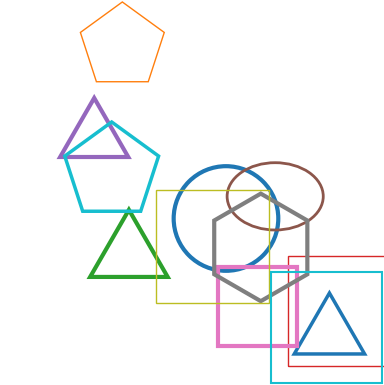[{"shape": "circle", "thickness": 3, "radius": 0.68, "center": [0.587, 0.432]}, {"shape": "triangle", "thickness": 2.5, "radius": 0.53, "center": [0.856, 0.133]}, {"shape": "pentagon", "thickness": 1, "radius": 0.57, "center": [0.318, 0.88]}, {"shape": "triangle", "thickness": 3, "radius": 0.58, "center": [0.335, 0.339]}, {"shape": "square", "thickness": 1, "radius": 0.72, "center": [0.891, 0.193]}, {"shape": "triangle", "thickness": 3, "radius": 0.51, "center": [0.245, 0.643]}, {"shape": "oval", "thickness": 2, "radius": 0.62, "center": [0.715, 0.49]}, {"shape": "square", "thickness": 3, "radius": 0.51, "center": [0.67, 0.204]}, {"shape": "hexagon", "thickness": 3, "radius": 0.7, "center": [0.677, 0.357]}, {"shape": "square", "thickness": 1, "radius": 0.73, "center": [0.551, 0.36]}, {"shape": "pentagon", "thickness": 2.5, "radius": 0.64, "center": [0.29, 0.555]}, {"shape": "square", "thickness": 1.5, "radius": 0.72, "center": [0.849, 0.149]}]